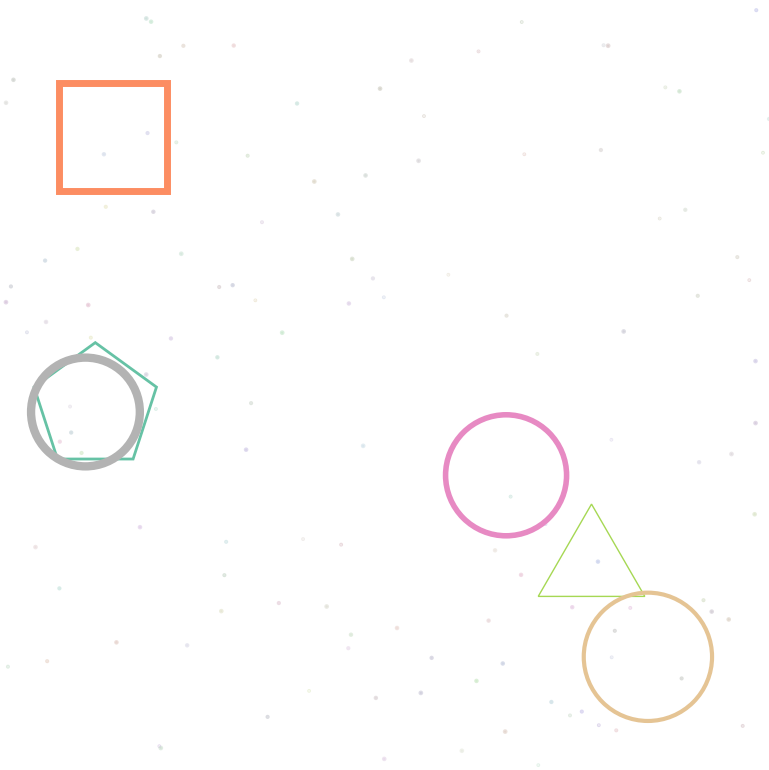[{"shape": "pentagon", "thickness": 1, "radius": 0.42, "center": [0.124, 0.471]}, {"shape": "square", "thickness": 2.5, "radius": 0.35, "center": [0.147, 0.822]}, {"shape": "circle", "thickness": 2, "radius": 0.39, "center": [0.657, 0.383]}, {"shape": "triangle", "thickness": 0.5, "radius": 0.4, "center": [0.768, 0.265]}, {"shape": "circle", "thickness": 1.5, "radius": 0.42, "center": [0.841, 0.147]}, {"shape": "circle", "thickness": 3, "radius": 0.35, "center": [0.111, 0.465]}]